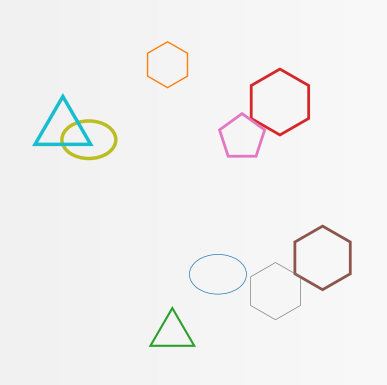[{"shape": "oval", "thickness": 0.5, "radius": 0.37, "center": [0.562, 0.288]}, {"shape": "hexagon", "thickness": 1, "radius": 0.3, "center": [0.432, 0.832]}, {"shape": "triangle", "thickness": 1.5, "radius": 0.33, "center": [0.445, 0.134]}, {"shape": "hexagon", "thickness": 2, "radius": 0.43, "center": [0.722, 0.735]}, {"shape": "hexagon", "thickness": 2, "radius": 0.41, "center": [0.832, 0.33]}, {"shape": "pentagon", "thickness": 2, "radius": 0.31, "center": [0.625, 0.644]}, {"shape": "hexagon", "thickness": 0.5, "radius": 0.37, "center": [0.711, 0.244]}, {"shape": "oval", "thickness": 2.5, "radius": 0.35, "center": [0.229, 0.637]}, {"shape": "triangle", "thickness": 2.5, "radius": 0.41, "center": [0.162, 0.666]}]